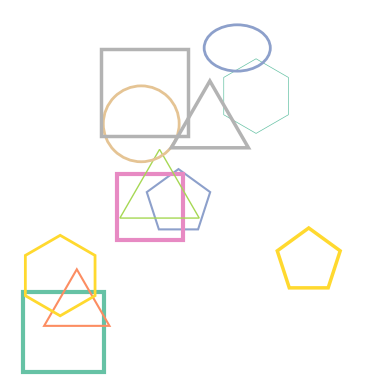[{"shape": "hexagon", "thickness": 0.5, "radius": 0.48, "center": [0.665, 0.75]}, {"shape": "square", "thickness": 3, "radius": 0.52, "center": [0.165, 0.137]}, {"shape": "triangle", "thickness": 1.5, "radius": 0.49, "center": [0.199, 0.203]}, {"shape": "pentagon", "thickness": 1.5, "radius": 0.43, "center": [0.464, 0.474]}, {"shape": "oval", "thickness": 2, "radius": 0.43, "center": [0.616, 0.875]}, {"shape": "square", "thickness": 3, "radius": 0.43, "center": [0.39, 0.462]}, {"shape": "triangle", "thickness": 1, "radius": 0.59, "center": [0.414, 0.493]}, {"shape": "pentagon", "thickness": 2.5, "radius": 0.43, "center": [0.802, 0.322]}, {"shape": "hexagon", "thickness": 2, "radius": 0.52, "center": [0.156, 0.284]}, {"shape": "circle", "thickness": 2, "radius": 0.49, "center": [0.367, 0.678]}, {"shape": "triangle", "thickness": 2.5, "radius": 0.58, "center": [0.545, 0.674]}, {"shape": "square", "thickness": 2.5, "radius": 0.56, "center": [0.375, 0.76]}]